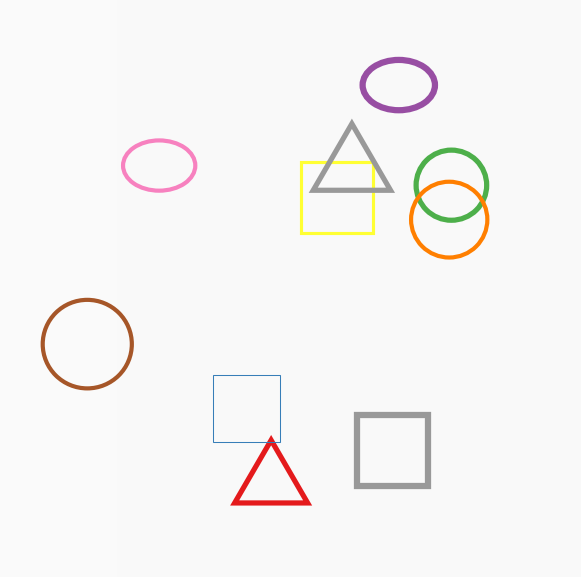[{"shape": "triangle", "thickness": 2.5, "radius": 0.36, "center": [0.466, 0.164]}, {"shape": "square", "thickness": 0.5, "radius": 0.29, "center": [0.424, 0.292]}, {"shape": "circle", "thickness": 2.5, "radius": 0.3, "center": [0.777, 0.678]}, {"shape": "oval", "thickness": 3, "radius": 0.31, "center": [0.686, 0.852]}, {"shape": "circle", "thickness": 2, "radius": 0.33, "center": [0.773, 0.619]}, {"shape": "square", "thickness": 1.5, "radius": 0.31, "center": [0.579, 0.657]}, {"shape": "circle", "thickness": 2, "radius": 0.38, "center": [0.15, 0.403]}, {"shape": "oval", "thickness": 2, "radius": 0.31, "center": [0.274, 0.712]}, {"shape": "square", "thickness": 3, "radius": 0.31, "center": [0.676, 0.219]}, {"shape": "triangle", "thickness": 2.5, "radius": 0.38, "center": [0.605, 0.708]}]